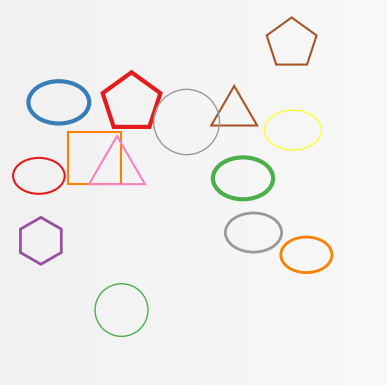[{"shape": "pentagon", "thickness": 3, "radius": 0.39, "center": [0.339, 0.734]}, {"shape": "oval", "thickness": 1.5, "radius": 0.33, "center": [0.1, 0.543]}, {"shape": "oval", "thickness": 3, "radius": 0.39, "center": [0.152, 0.734]}, {"shape": "oval", "thickness": 3, "radius": 0.39, "center": [0.627, 0.537]}, {"shape": "circle", "thickness": 1, "radius": 0.34, "center": [0.314, 0.195]}, {"shape": "hexagon", "thickness": 2, "radius": 0.3, "center": [0.105, 0.374]}, {"shape": "square", "thickness": 1.5, "radius": 0.34, "center": [0.243, 0.59]}, {"shape": "oval", "thickness": 2, "radius": 0.33, "center": [0.791, 0.338]}, {"shape": "oval", "thickness": 1, "radius": 0.37, "center": [0.756, 0.662]}, {"shape": "triangle", "thickness": 1.5, "radius": 0.34, "center": [0.604, 0.708]}, {"shape": "pentagon", "thickness": 1.5, "radius": 0.34, "center": [0.753, 0.887]}, {"shape": "triangle", "thickness": 1.5, "radius": 0.42, "center": [0.302, 0.563]}, {"shape": "circle", "thickness": 1, "radius": 0.42, "center": [0.482, 0.683]}, {"shape": "oval", "thickness": 2, "radius": 0.36, "center": [0.654, 0.396]}]